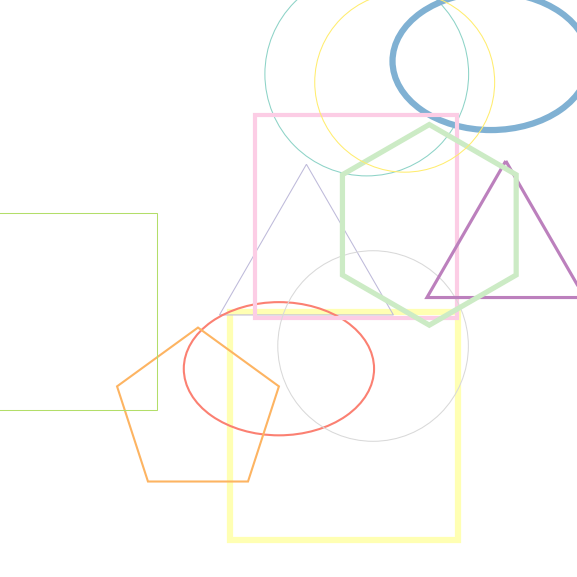[{"shape": "circle", "thickness": 0.5, "radius": 0.88, "center": [0.635, 0.871]}, {"shape": "square", "thickness": 3, "radius": 0.99, "center": [0.595, 0.261]}, {"shape": "triangle", "thickness": 0.5, "radius": 0.87, "center": [0.531, 0.541]}, {"shape": "oval", "thickness": 1, "radius": 0.82, "center": [0.483, 0.361]}, {"shape": "oval", "thickness": 3, "radius": 0.85, "center": [0.85, 0.893]}, {"shape": "pentagon", "thickness": 1, "radius": 0.74, "center": [0.343, 0.285]}, {"shape": "square", "thickness": 0.5, "radius": 0.85, "center": [0.102, 0.46]}, {"shape": "square", "thickness": 2, "radius": 0.88, "center": [0.617, 0.624]}, {"shape": "circle", "thickness": 0.5, "radius": 0.83, "center": [0.646, 0.4]}, {"shape": "triangle", "thickness": 1.5, "radius": 0.79, "center": [0.876, 0.563]}, {"shape": "hexagon", "thickness": 2.5, "radius": 0.87, "center": [0.743, 0.61]}, {"shape": "circle", "thickness": 0.5, "radius": 0.78, "center": [0.701, 0.857]}]